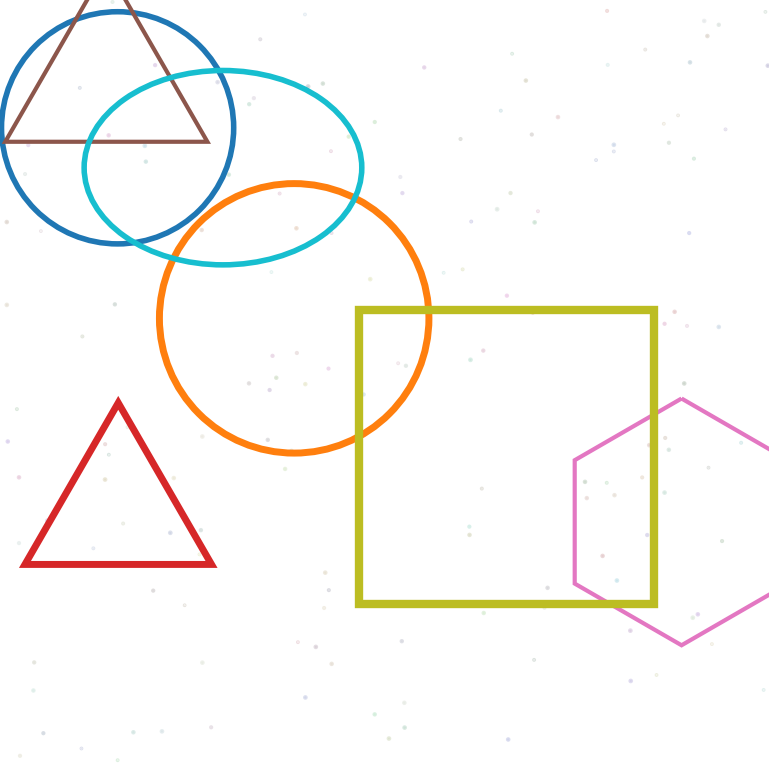[{"shape": "circle", "thickness": 2, "radius": 0.75, "center": [0.153, 0.834]}, {"shape": "circle", "thickness": 2.5, "radius": 0.87, "center": [0.382, 0.587]}, {"shape": "triangle", "thickness": 2.5, "radius": 0.7, "center": [0.154, 0.337]}, {"shape": "triangle", "thickness": 1.5, "radius": 0.76, "center": [0.138, 0.892]}, {"shape": "hexagon", "thickness": 1.5, "radius": 0.8, "center": [0.885, 0.322]}, {"shape": "square", "thickness": 3, "radius": 0.96, "center": [0.658, 0.406]}, {"shape": "oval", "thickness": 2, "radius": 0.9, "center": [0.29, 0.782]}]